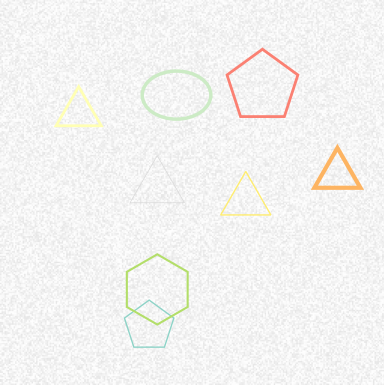[{"shape": "pentagon", "thickness": 1, "radius": 0.34, "center": [0.387, 0.153]}, {"shape": "triangle", "thickness": 2, "radius": 0.34, "center": [0.204, 0.707]}, {"shape": "pentagon", "thickness": 2, "radius": 0.48, "center": [0.682, 0.775]}, {"shape": "triangle", "thickness": 3, "radius": 0.35, "center": [0.876, 0.547]}, {"shape": "hexagon", "thickness": 1.5, "radius": 0.46, "center": [0.408, 0.248]}, {"shape": "triangle", "thickness": 0.5, "radius": 0.41, "center": [0.408, 0.514]}, {"shape": "oval", "thickness": 2.5, "radius": 0.45, "center": [0.458, 0.753]}, {"shape": "triangle", "thickness": 1, "radius": 0.38, "center": [0.638, 0.479]}]